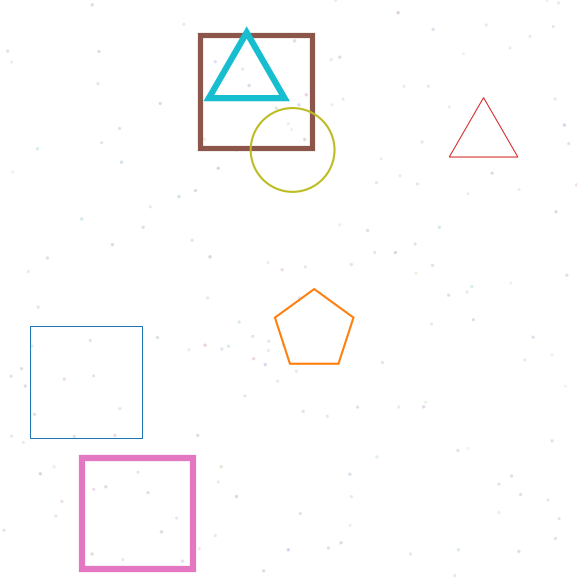[{"shape": "square", "thickness": 0.5, "radius": 0.48, "center": [0.149, 0.337]}, {"shape": "pentagon", "thickness": 1, "radius": 0.36, "center": [0.544, 0.427]}, {"shape": "triangle", "thickness": 0.5, "radius": 0.34, "center": [0.837, 0.762]}, {"shape": "square", "thickness": 2.5, "radius": 0.49, "center": [0.443, 0.841]}, {"shape": "square", "thickness": 3, "radius": 0.48, "center": [0.238, 0.109]}, {"shape": "circle", "thickness": 1, "radius": 0.36, "center": [0.507, 0.739]}, {"shape": "triangle", "thickness": 3, "radius": 0.38, "center": [0.427, 0.867]}]